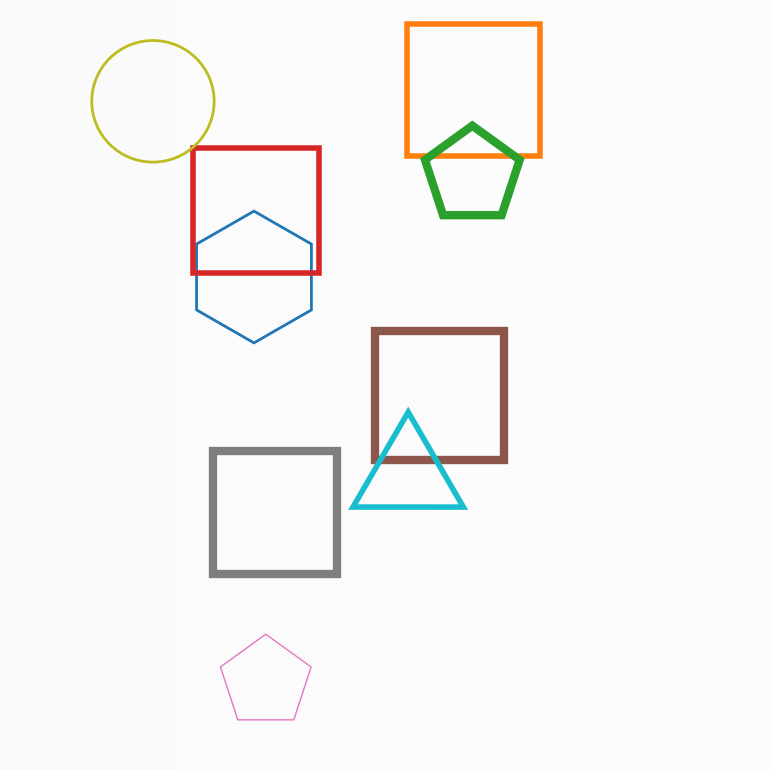[{"shape": "hexagon", "thickness": 1, "radius": 0.43, "center": [0.328, 0.64]}, {"shape": "square", "thickness": 2, "radius": 0.43, "center": [0.611, 0.883]}, {"shape": "pentagon", "thickness": 3, "radius": 0.32, "center": [0.609, 0.773]}, {"shape": "square", "thickness": 2, "radius": 0.41, "center": [0.33, 0.727]}, {"shape": "square", "thickness": 3, "radius": 0.42, "center": [0.567, 0.486]}, {"shape": "pentagon", "thickness": 0.5, "radius": 0.31, "center": [0.343, 0.115]}, {"shape": "square", "thickness": 3, "radius": 0.4, "center": [0.355, 0.334]}, {"shape": "circle", "thickness": 1, "radius": 0.39, "center": [0.197, 0.868]}, {"shape": "triangle", "thickness": 2, "radius": 0.41, "center": [0.527, 0.383]}]